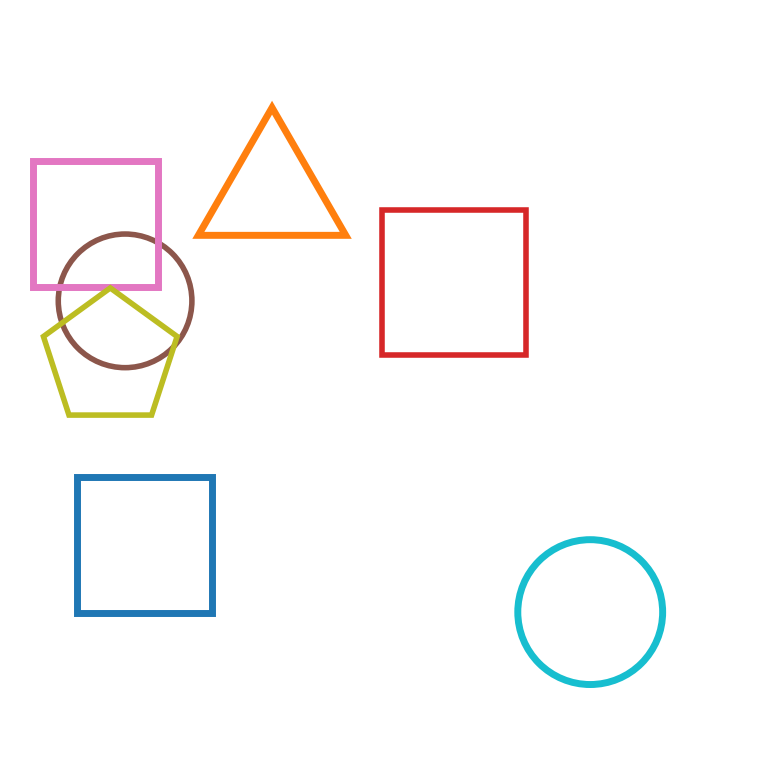[{"shape": "square", "thickness": 2.5, "radius": 0.44, "center": [0.188, 0.292]}, {"shape": "triangle", "thickness": 2.5, "radius": 0.55, "center": [0.353, 0.75]}, {"shape": "square", "thickness": 2, "radius": 0.47, "center": [0.59, 0.633]}, {"shape": "circle", "thickness": 2, "radius": 0.43, "center": [0.162, 0.609]}, {"shape": "square", "thickness": 2.5, "radius": 0.41, "center": [0.124, 0.709]}, {"shape": "pentagon", "thickness": 2, "radius": 0.46, "center": [0.143, 0.535]}, {"shape": "circle", "thickness": 2.5, "radius": 0.47, "center": [0.767, 0.205]}]